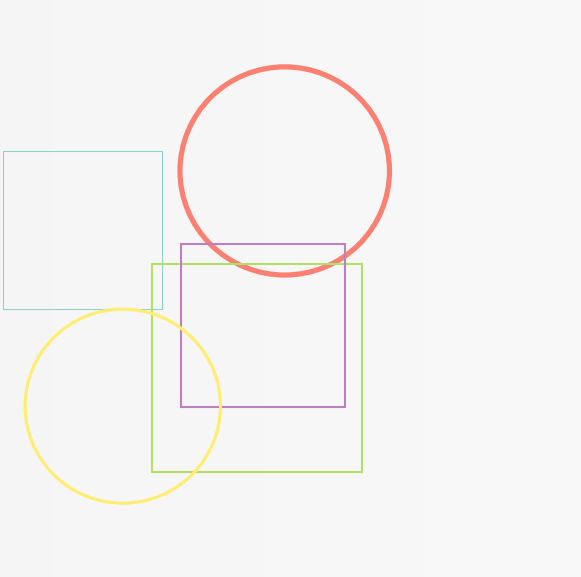[{"shape": "square", "thickness": 0.5, "radius": 0.68, "center": [0.141, 0.601]}, {"shape": "circle", "thickness": 2.5, "radius": 0.9, "center": [0.49, 0.703]}, {"shape": "square", "thickness": 1, "radius": 0.9, "center": [0.442, 0.363]}, {"shape": "square", "thickness": 1, "radius": 0.7, "center": [0.453, 0.436]}, {"shape": "circle", "thickness": 1.5, "radius": 0.84, "center": [0.211, 0.296]}]